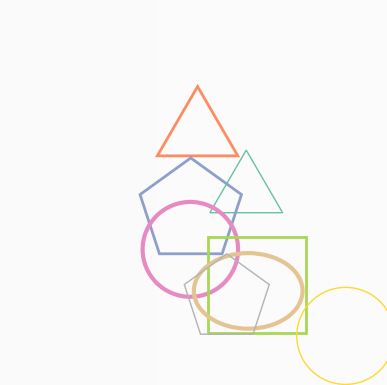[{"shape": "triangle", "thickness": 1, "radius": 0.54, "center": [0.635, 0.502]}, {"shape": "triangle", "thickness": 2, "radius": 0.6, "center": [0.51, 0.655]}, {"shape": "pentagon", "thickness": 2, "radius": 0.69, "center": [0.492, 0.452]}, {"shape": "circle", "thickness": 3, "radius": 0.62, "center": [0.491, 0.352]}, {"shape": "square", "thickness": 2, "radius": 0.63, "center": [0.663, 0.259]}, {"shape": "circle", "thickness": 1, "radius": 0.63, "center": [0.892, 0.128]}, {"shape": "oval", "thickness": 3, "radius": 0.7, "center": [0.641, 0.244]}, {"shape": "pentagon", "thickness": 1, "radius": 0.58, "center": [0.585, 0.225]}]